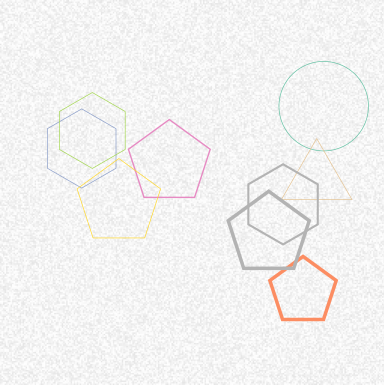[{"shape": "circle", "thickness": 0.5, "radius": 0.58, "center": [0.841, 0.724]}, {"shape": "pentagon", "thickness": 2.5, "radius": 0.45, "center": [0.787, 0.243]}, {"shape": "hexagon", "thickness": 0.5, "radius": 0.51, "center": [0.212, 0.614]}, {"shape": "pentagon", "thickness": 1, "radius": 0.56, "center": [0.44, 0.578]}, {"shape": "hexagon", "thickness": 0.5, "radius": 0.49, "center": [0.24, 0.661]}, {"shape": "pentagon", "thickness": 0.5, "radius": 0.57, "center": [0.309, 0.474]}, {"shape": "triangle", "thickness": 0.5, "radius": 0.53, "center": [0.823, 0.535]}, {"shape": "pentagon", "thickness": 2.5, "radius": 0.55, "center": [0.698, 0.393]}, {"shape": "hexagon", "thickness": 1.5, "radius": 0.52, "center": [0.735, 0.469]}]